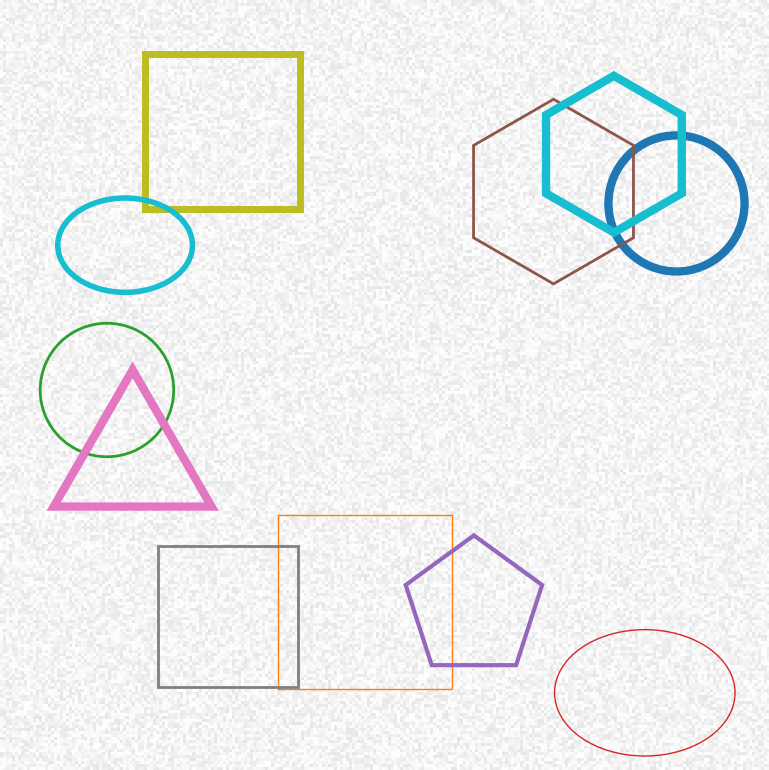[{"shape": "circle", "thickness": 3, "radius": 0.44, "center": [0.879, 0.736]}, {"shape": "square", "thickness": 0.5, "radius": 0.57, "center": [0.474, 0.218]}, {"shape": "circle", "thickness": 1, "radius": 0.43, "center": [0.139, 0.494]}, {"shape": "oval", "thickness": 0.5, "radius": 0.59, "center": [0.837, 0.1]}, {"shape": "pentagon", "thickness": 1.5, "radius": 0.47, "center": [0.615, 0.212]}, {"shape": "hexagon", "thickness": 1, "radius": 0.6, "center": [0.719, 0.751]}, {"shape": "triangle", "thickness": 3, "radius": 0.59, "center": [0.172, 0.401]}, {"shape": "square", "thickness": 1, "radius": 0.46, "center": [0.296, 0.199]}, {"shape": "square", "thickness": 2.5, "radius": 0.5, "center": [0.289, 0.829]}, {"shape": "hexagon", "thickness": 3, "radius": 0.51, "center": [0.797, 0.8]}, {"shape": "oval", "thickness": 2, "radius": 0.44, "center": [0.162, 0.682]}]